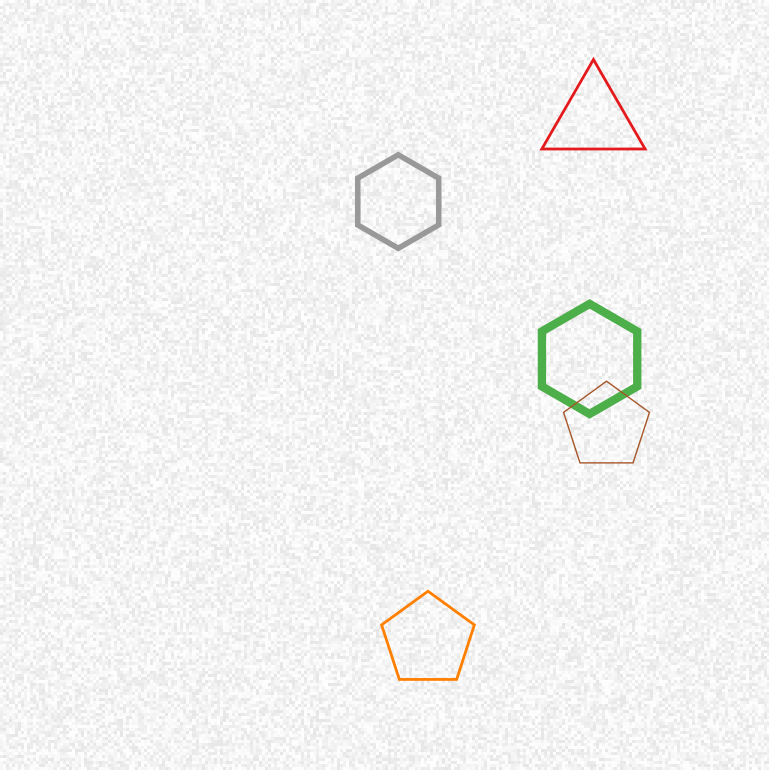[{"shape": "triangle", "thickness": 1, "radius": 0.39, "center": [0.771, 0.845]}, {"shape": "hexagon", "thickness": 3, "radius": 0.36, "center": [0.766, 0.534]}, {"shape": "pentagon", "thickness": 1, "radius": 0.32, "center": [0.556, 0.169]}, {"shape": "pentagon", "thickness": 0.5, "radius": 0.29, "center": [0.788, 0.446]}, {"shape": "hexagon", "thickness": 2, "radius": 0.3, "center": [0.517, 0.738]}]